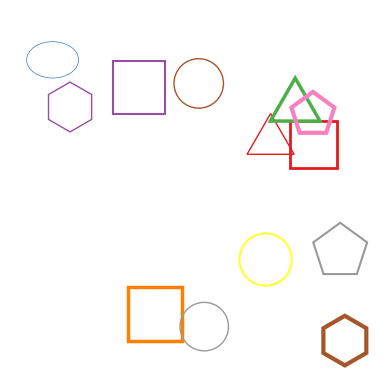[{"shape": "triangle", "thickness": 1, "radius": 0.35, "center": [0.703, 0.634]}, {"shape": "square", "thickness": 2, "radius": 0.31, "center": [0.814, 0.624]}, {"shape": "oval", "thickness": 0.5, "radius": 0.34, "center": [0.137, 0.845]}, {"shape": "triangle", "thickness": 2.5, "radius": 0.37, "center": [0.767, 0.723]}, {"shape": "hexagon", "thickness": 1, "radius": 0.32, "center": [0.182, 0.722]}, {"shape": "square", "thickness": 1.5, "radius": 0.34, "center": [0.361, 0.773]}, {"shape": "square", "thickness": 2.5, "radius": 0.35, "center": [0.402, 0.184]}, {"shape": "circle", "thickness": 1.5, "radius": 0.34, "center": [0.69, 0.326]}, {"shape": "hexagon", "thickness": 3, "radius": 0.32, "center": [0.896, 0.115]}, {"shape": "circle", "thickness": 1, "radius": 0.32, "center": [0.516, 0.783]}, {"shape": "pentagon", "thickness": 3, "radius": 0.29, "center": [0.813, 0.703]}, {"shape": "pentagon", "thickness": 1.5, "radius": 0.37, "center": [0.884, 0.348]}, {"shape": "circle", "thickness": 1, "radius": 0.31, "center": [0.53, 0.152]}]